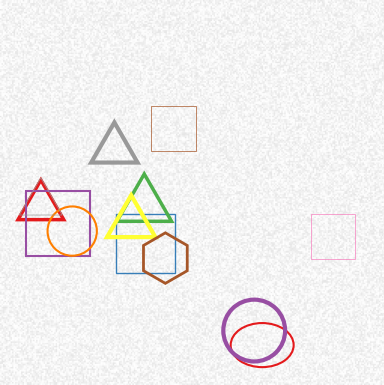[{"shape": "triangle", "thickness": 2.5, "radius": 0.34, "center": [0.106, 0.464]}, {"shape": "oval", "thickness": 1.5, "radius": 0.41, "center": [0.681, 0.104]}, {"shape": "square", "thickness": 1, "radius": 0.38, "center": [0.378, 0.367]}, {"shape": "triangle", "thickness": 2.5, "radius": 0.41, "center": [0.375, 0.466]}, {"shape": "circle", "thickness": 3, "radius": 0.4, "center": [0.66, 0.141]}, {"shape": "square", "thickness": 1.5, "radius": 0.42, "center": [0.15, 0.419]}, {"shape": "circle", "thickness": 1.5, "radius": 0.32, "center": [0.188, 0.4]}, {"shape": "triangle", "thickness": 3, "radius": 0.36, "center": [0.341, 0.42]}, {"shape": "square", "thickness": 0.5, "radius": 0.29, "center": [0.451, 0.667]}, {"shape": "hexagon", "thickness": 2, "radius": 0.33, "center": [0.43, 0.33]}, {"shape": "square", "thickness": 0.5, "radius": 0.29, "center": [0.866, 0.386]}, {"shape": "triangle", "thickness": 0.5, "radius": 0.32, "center": [0.106, 0.474]}, {"shape": "triangle", "thickness": 3, "radius": 0.35, "center": [0.297, 0.613]}]